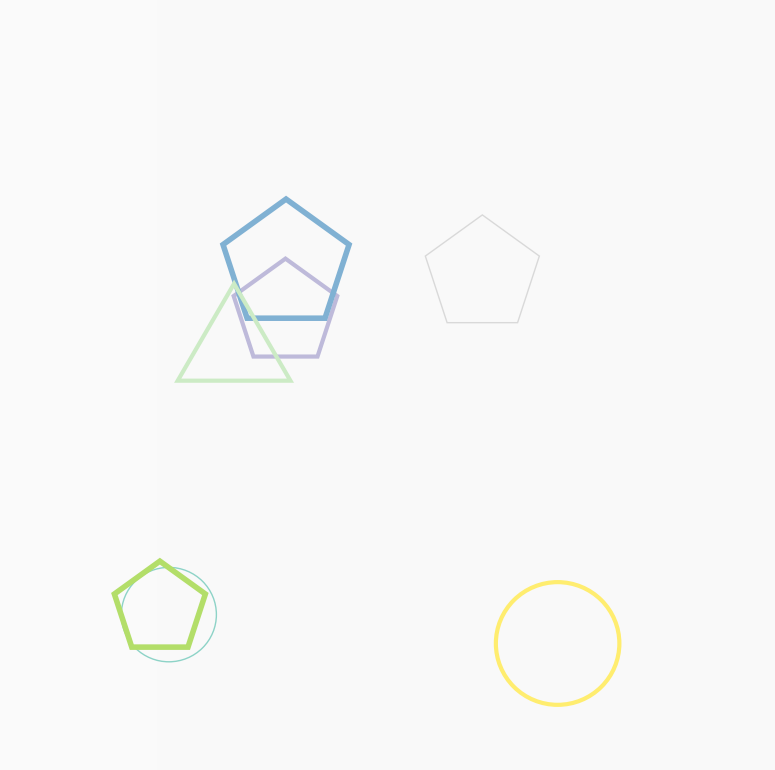[{"shape": "circle", "thickness": 0.5, "radius": 0.31, "center": [0.218, 0.202]}, {"shape": "pentagon", "thickness": 1.5, "radius": 0.35, "center": [0.368, 0.594]}, {"shape": "pentagon", "thickness": 2, "radius": 0.43, "center": [0.369, 0.656]}, {"shape": "pentagon", "thickness": 2, "radius": 0.31, "center": [0.206, 0.21]}, {"shape": "pentagon", "thickness": 0.5, "radius": 0.39, "center": [0.622, 0.644]}, {"shape": "triangle", "thickness": 1.5, "radius": 0.42, "center": [0.302, 0.548]}, {"shape": "circle", "thickness": 1.5, "radius": 0.4, "center": [0.72, 0.164]}]